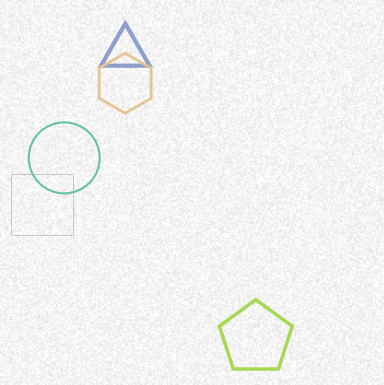[{"shape": "circle", "thickness": 1.5, "radius": 0.46, "center": [0.167, 0.59]}, {"shape": "triangle", "thickness": 3, "radius": 0.36, "center": [0.325, 0.866]}, {"shape": "pentagon", "thickness": 2.5, "radius": 0.5, "center": [0.664, 0.122]}, {"shape": "hexagon", "thickness": 2, "radius": 0.39, "center": [0.325, 0.784]}, {"shape": "square", "thickness": 0.5, "radius": 0.4, "center": [0.109, 0.468]}]